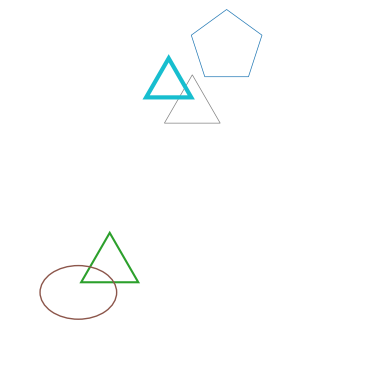[{"shape": "pentagon", "thickness": 0.5, "radius": 0.48, "center": [0.589, 0.879]}, {"shape": "triangle", "thickness": 1.5, "radius": 0.43, "center": [0.285, 0.31]}, {"shape": "oval", "thickness": 1, "radius": 0.5, "center": [0.204, 0.241]}, {"shape": "triangle", "thickness": 0.5, "radius": 0.42, "center": [0.499, 0.722]}, {"shape": "triangle", "thickness": 3, "radius": 0.34, "center": [0.438, 0.781]}]